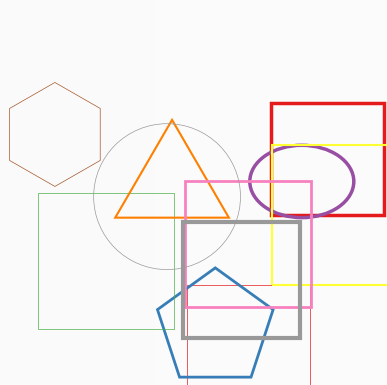[{"shape": "square", "thickness": 2.5, "radius": 0.73, "center": [0.845, 0.588]}, {"shape": "square", "thickness": 0.5, "radius": 0.8, "center": [0.642, 0.102]}, {"shape": "pentagon", "thickness": 2, "radius": 0.78, "center": [0.556, 0.147]}, {"shape": "square", "thickness": 0.5, "radius": 0.88, "center": [0.273, 0.322]}, {"shape": "oval", "thickness": 2.5, "radius": 0.67, "center": [0.779, 0.529]}, {"shape": "triangle", "thickness": 1.5, "radius": 0.85, "center": [0.444, 0.519]}, {"shape": "square", "thickness": 1.5, "radius": 0.91, "center": [0.884, 0.441]}, {"shape": "hexagon", "thickness": 0.5, "radius": 0.68, "center": [0.142, 0.651]}, {"shape": "square", "thickness": 2, "radius": 0.82, "center": [0.64, 0.366]}, {"shape": "circle", "thickness": 0.5, "radius": 0.95, "center": [0.431, 0.489]}, {"shape": "square", "thickness": 3, "radius": 0.75, "center": [0.623, 0.272]}]